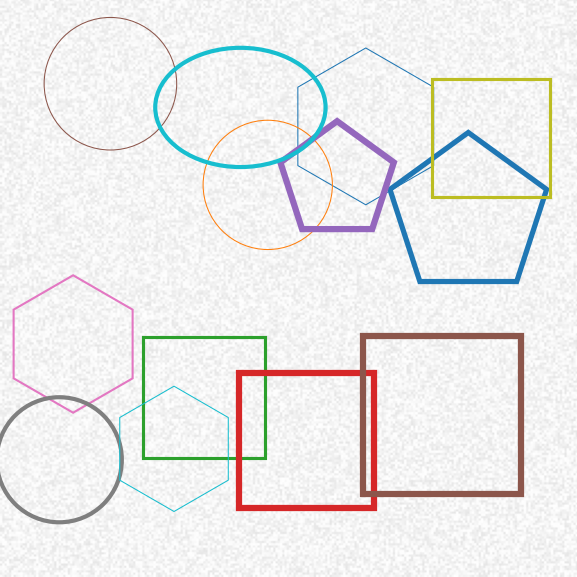[{"shape": "hexagon", "thickness": 0.5, "radius": 0.68, "center": [0.633, 0.78]}, {"shape": "pentagon", "thickness": 2.5, "radius": 0.71, "center": [0.811, 0.627]}, {"shape": "circle", "thickness": 0.5, "radius": 0.56, "center": [0.464, 0.679]}, {"shape": "square", "thickness": 1.5, "radius": 0.52, "center": [0.353, 0.311]}, {"shape": "square", "thickness": 3, "radius": 0.59, "center": [0.531, 0.236]}, {"shape": "pentagon", "thickness": 3, "radius": 0.52, "center": [0.584, 0.686]}, {"shape": "circle", "thickness": 0.5, "radius": 0.57, "center": [0.191, 0.854]}, {"shape": "square", "thickness": 3, "radius": 0.68, "center": [0.766, 0.281]}, {"shape": "hexagon", "thickness": 1, "radius": 0.59, "center": [0.127, 0.403]}, {"shape": "circle", "thickness": 2, "radius": 0.54, "center": [0.103, 0.203]}, {"shape": "square", "thickness": 1.5, "radius": 0.51, "center": [0.85, 0.76]}, {"shape": "hexagon", "thickness": 0.5, "radius": 0.54, "center": [0.301, 0.222]}, {"shape": "oval", "thickness": 2, "radius": 0.74, "center": [0.416, 0.813]}]